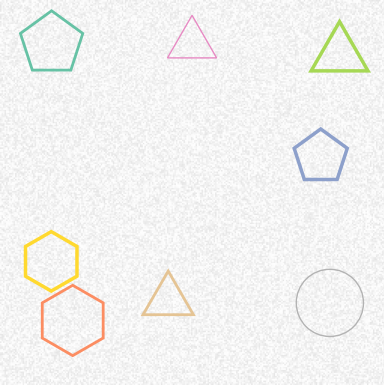[{"shape": "pentagon", "thickness": 2, "radius": 0.43, "center": [0.134, 0.887]}, {"shape": "hexagon", "thickness": 2, "radius": 0.46, "center": [0.189, 0.168]}, {"shape": "pentagon", "thickness": 2.5, "radius": 0.36, "center": [0.833, 0.592]}, {"shape": "triangle", "thickness": 1, "radius": 0.37, "center": [0.499, 0.886]}, {"shape": "triangle", "thickness": 2.5, "radius": 0.43, "center": [0.882, 0.859]}, {"shape": "hexagon", "thickness": 2.5, "radius": 0.39, "center": [0.133, 0.321]}, {"shape": "triangle", "thickness": 2, "radius": 0.38, "center": [0.437, 0.22]}, {"shape": "circle", "thickness": 1, "radius": 0.44, "center": [0.857, 0.213]}]